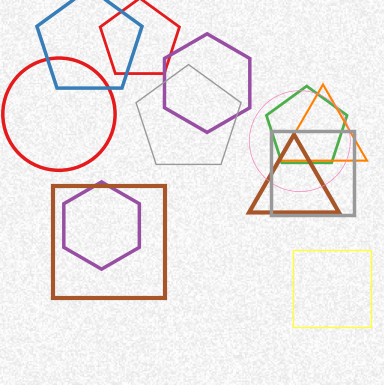[{"shape": "circle", "thickness": 2.5, "radius": 0.73, "center": [0.153, 0.703]}, {"shape": "pentagon", "thickness": 2, "radius": 0.54, "center": [0.363, 0.896]}, {"shape": "pentagon", "thickness": 2.5, "radius": 0.72, "center": [0.232, 0.887]}, {"shape": "pentagon", "thickness": 2, "radius": 0.55, "center": [0.797, 0.666]}, {"shape": "hexagon", "thickness": 2.5, "radius": 0.64, "center": [0.538, 0.784]}, {"shape": "hexagon", "thickness": 2.5, "radius": 0.57, "center": [0.264, 0.414]}, {"shape": "triangle", "thickness": 1.5, "radius": 0.66, "center": [0.839, 0.649]}, {"shape": "square", "thickness": 1, "radius": 0.5, "center": [0.862, 0.25]}, {"shape": "square", "thickness": 3, "radius": 0.73, "center": [0.284, 0.372]}, {"shape": "triangle", "thickness": 3, "radius": 0.67, "center": [0.764, 0.516]}, {"shape": "circle", "thickness": 0.5, "radius": 0.66, "center": [0.779, 0.633]}, {"shape": "pentagon", "thickness": 1, "radius": 0.72, "center": [0.49, 0.689]}, {"shape": "square", "thickness": 2.5, "radius": 0.54, "center": [0.812, 0.551]}]